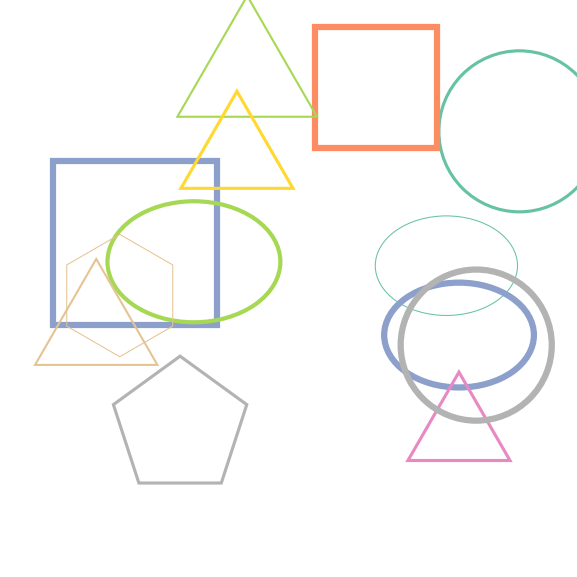[{"shape": "circle", "thickness": 1.5, "radius": 0.7, "center": [0.899, 0.772]}, {"shape": "oval", "thickness": 0.5, "radius": 0.62, "center": [0.773, 0.539]}, {"shape": "square", "thickness": 3, "radius": 0.53, "center": [0.652, 0.848]}, {"shape": "oval", "thickness": 3, "radius": 0.65, "center": [0.795, 0.419]}, {"shape": "square", "thickness": 3, "radius": 0.71, "center": [0.234, 0.578]}, {"shape": "triangle", "thickness": 1.5, "radius": 0.51, "center": [0.795, 0.253]}, {"shape": "triangle", "thickness": 1, "radius": 0.7, "center": [0.428, 0.867]}, {"shape": "oval", "thickness": 2, "radius": 0.75, "center": [0.336, 0.546]}, {"shape": "triangle", "thickness": 1.5, "radius": 0.56, "center": [0.41, 0.729]}, {"shape": "hexagon", "thickness": 0.5, "radius": 0.53, "center": [0.207, 0.487]}, {"shape": "triangle", "thickness": 1, "radius": 0.61, "center": [0.167, 0.428]}, {"shape": "pentagon", "thickness": 1.5, "radius": 0.61, "center": [0.312, 0.261]}, {"shape": "circle", "thickness": 3, "radius": 0.65, "center": [0.825, 0.402]}]